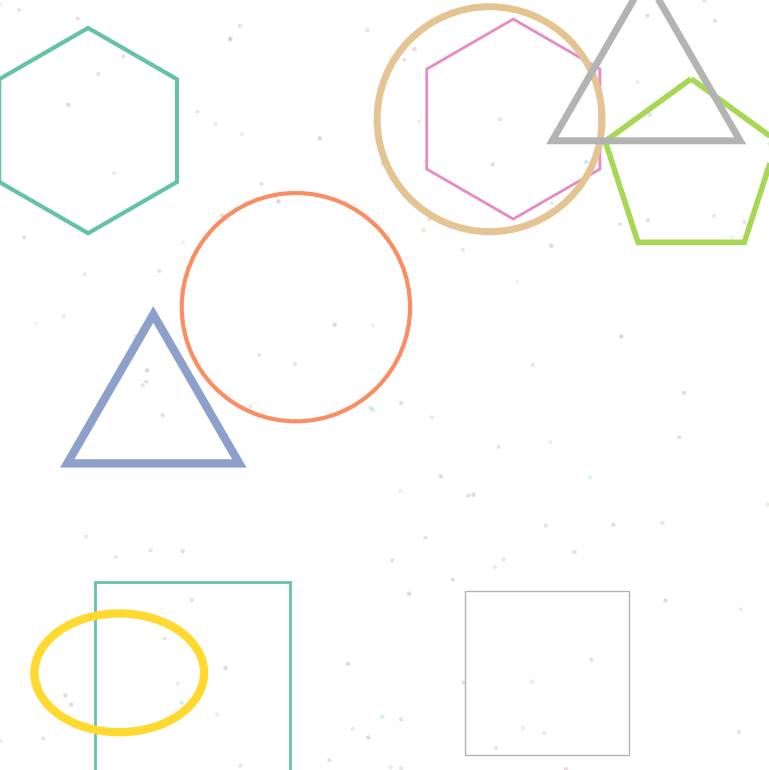[{"shape": "hexagon", "thickness": 1.5, "radius": 0.67, "center": [0.114, 0.83]}, {"shape": "square", "thickness": 1, "radius": 0.63, "center": [0.25, 0.118]}, {"shape": "circle", "thickness": 1.5, "radius": 0.74, "center": [0.384, 0.601]}, {"shape": "triangle", "thickness": 3, "radius": 0.64, "center": [0.199, 0.463]}, {"shape": "hexagon", "thickness": 1, "radius": 0.65, "center": [0.667, 0.845]}, {"shape": "pentagon", "thickness": 2, "radius": 0.59, "center": [0.898, 0.78]}, {"shape": "oval", "thickness": 3, "radius": 0.55, "center": [0.155, 0.126]}, {"shape": "circle", "thickness": 2.5, "radius": 0.73, "center": [0.636, 0.845]}, {"shape": "triangle", "thickness": 2.5, "radius": 0.7, "center": [0.839, 0.888]}, {"shape": "square", "thickness": 0.5, "radius": 0.53, "center": [0.71, 0.126]}]